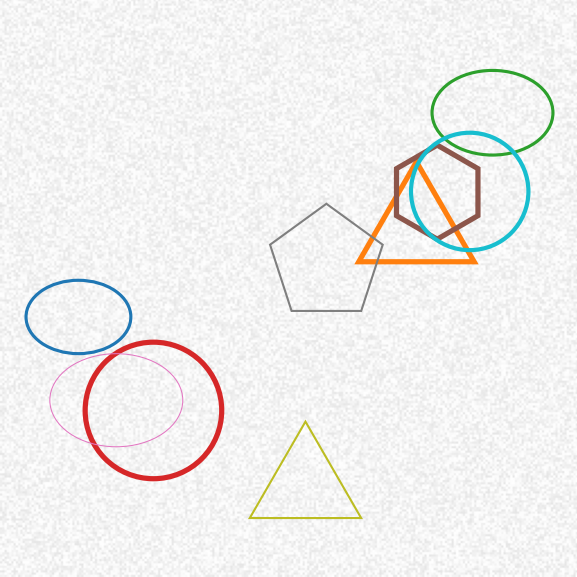[{"shape": "oval", "thickness": 1.5, "radius": 0.45, "center": [0.136, 0.45]}, {"shape": "triangle", "thickness": 2.5, "radius": 0.58, "center": [0.721, 0.604]}, {"shape": "oval", "thickness": 1.5, "radius": 0.52, "center": [0.853, 0.804]}, {"shape": "circle", "thickness": 2.5, "radius": 0.59, "center": [0.266, 0.288]}, {"shape": "hexagon", "thickness": 2.5, "radius": 0.41, "center": [0.757, 0.666]}, {"shape": "oval", "thickness": 0.5, "radius": 0.58, "center": [0.201, 0.306]}, {"shape": "pentagon", "thickness": 1, "radius": 0.51, "center": [0.565, 0.544]}, {"shape": "triangle", "thickness": 1, "radius": 0.56, "center": [0.529, 0.158]}, {"shape": "circle", "thickness": 2, "radius": 0.51, "center": [0.813, 0.668]}]